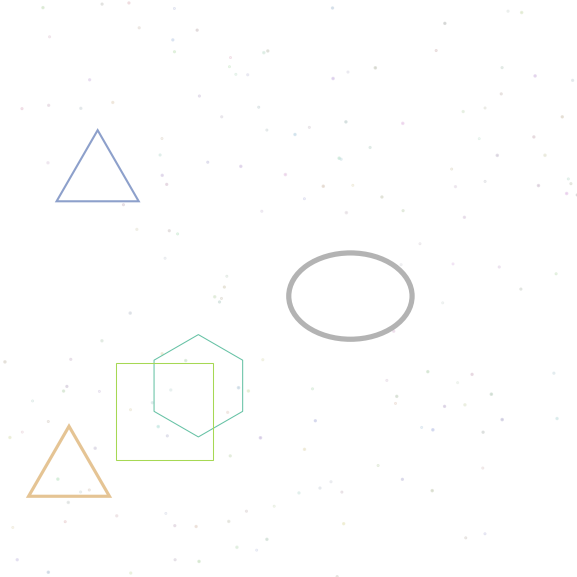[{"shape": "hexagon", "thickness": 0.5, "radius": 0.44, "center": [0.343, 0.331]}, {"shape": "triangle", "thickness": 1, "radius": 0.41, "center": [0.169, 0.692]}, {"shape": "square", "thickness": 0.5, "radius": 0.42, "center": [0.284, 0.287]}, {"shape": "triangle", "thickness": 1.5, "radius": 0.4, "center": [0.119, 0.18]}, {"shape": "oval", "thickness": 2.5, "radius": 0.53, "center": [0.607, 0.486]}]